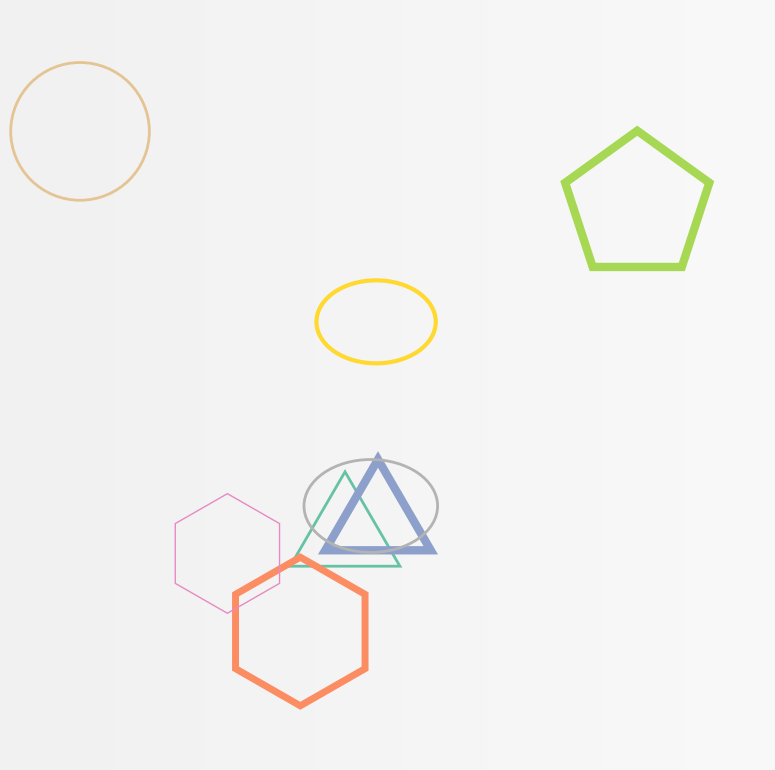[{"shape": "triangle", "thickness": 1, "radius": 0.41, "center": [0.445, 0.306]}, {"shape": "hexagon", "thickness": 2.5, "radius": 0.48, "center": [0.387, 0.18]}, {"shape": "triangle", "thickness": 3, "radius": 0.39, "center": [0.488, 0.325]}, {"shape": "hexagon", "thickness": 0.5, "radius": 0.39, "center": [0.293, 0.281]}, {"shape": "pentagon", "thickness": 3, "radius": 0.49, "center": [0.822, 0.732]}, {"shape": "oval", "thickness": 1.5, "radius": 0.38, "center": [0.485, 0.582]}, {"shape": "circle", "thickness": 1, "radius": 0.45, "center": [0.103, 0.829]}, {"shape": "oval", "thickness": 1, "radius": 0.43, "center": [0.478, 0.343]}]